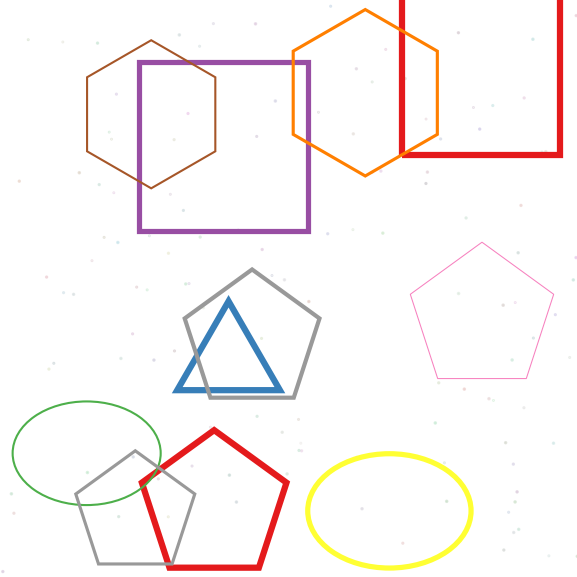[{"shape": "pentagon", "thickness": 3, "radius": 0.66, "center": [0.371, 0.123]}, {"shape": "square", "thickness": 3, "radius": 0.69, "center": [0.833, 0.868]}, {"shape": "triangle", "thickness": 3, "radius": 0.51, "center": [0.396, 0.375]}, {"shape": "oval", "thickness": 1, "radius": 0.64, "center": [0.15, 0.214]}, {"shape": "square", "thickness": 2.5, "radius": 0.73, "center": [0.387, 0.745]}, {"shape": "hexagon", "thickness": 1.5, "radius": 0.72, "center": [0.633, 0.839]}, {"shape": "oval", "thickness": 2.5, "radius": 0.71, "center": [0.674, 0.114]}, {"shape": "hexagon", "thickness": 1, "radius": 0.64, "center": [0.262, 0.801]}, {"shape": "pentagon", "thickness": 0.5, "radius": 0.65, "center": [0.835, 0.449]}, {"shape": "pentagon", "thickness": 2, "radius": 0.61, "center": [0.437, 0.41]}, {"shape": "pentagon", "thickness": 1.5, "radius": 0.54, "center": [0.234, 0.11]}]